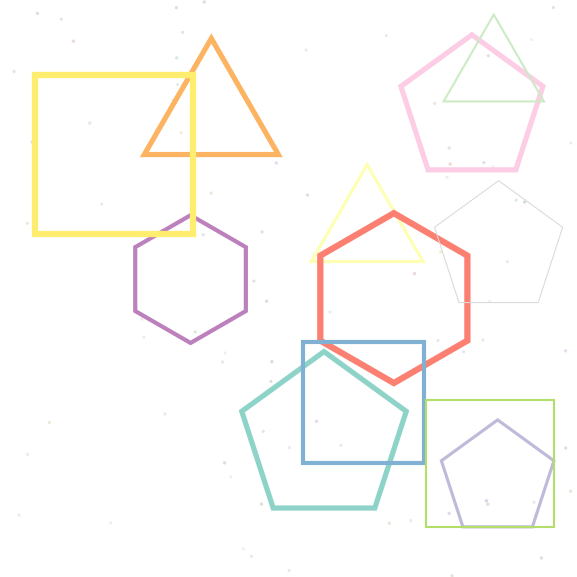[{"shape": "pentagon", "thickness": 2.5, "radius": 0.75, "center": [0.561, 0.241]}, {"shape": "triangle", "thickness": 1.5, "radius": 0.56, "center": [0.636, 0.602]}, {"shape": "pentagon", "thickness": 1.5, "radius": 0.51, "center": [0.862, 0.17]}, {"shape": "hexagon", "thickness": 3, "radius": 0.74, "center": [0.682, 0.483]}, {"shape": "square", "thickness": 2, "radius": 0.53, "center": [0.629, 0.302]}, {"shape": "triangle", "thickness": 2.5, "radius": 0.67, "center": [0.366, 0.799]}, {"shape": "square", "thickness": 1, "radius": 0.55, "center": [0.848, 0.196]}, {"shape": "pentagon", "thickness": 2.5, "radius": 0.65, "center": [0.817, 0.81]}, {"shape": "pentagon", "thickness": 0.5, "radius": 0.58, "center": [0.863, 0.57]}, {"shape": "hexagon", "thickness": 2, "radius": 0.55, "center": [0.33, 0.516]}, {"shape": "triangle", "thickness": 1, "radius": 0.5, "center": [0.855, 0.874]}, {"shape": "square", "thickness": 3, "radius": 0.69, "center": [0.197, 0.731]}]